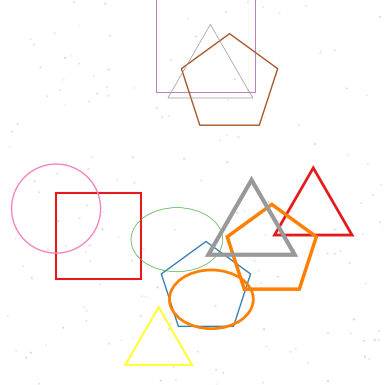[{"shape": "triangle", "thickness": 2, "radius": 0.58, "center": [0.814, 0.448]}, {"shape": "square", "thickness": 1.5, "radius": 0.56, "center": [0.256, 0.387]}, {"shape": "pentagon", "thickness": 1, "radius": 0.61, "center": [0.535, 0.251]}, {"shape": "oval", "thickness": 0.5, "radius": 0.59, "center": [0.459, 0.377]}, {"shape": "square", "thickness": 0.5, "radius": 0.65, "center": [0.534, 0.89]}, {"shape": "oval", "thickness": 2, "radius": 0.54, "center": [0.549, 0.223]}, {"shape": "pentagon", "thickness": 2.5, "radius": 0.61, "center": [0.706, 0.347]}, {"shape": "triangle", "thickness": 1.5, "radius": 0.5, "center": [0.412, 0.102]}, {"shape": "pentagon", "thickness": 1, "radius": 0.66, "center": [0.596, 0.781]}, {"shape": "circle", "thickness": 1, "radius": 0.58, "center": [0.146, 0.458]}, {"shape": "triangle", "thickness": 0.5, "radius": 0.64, "center": [0.546, 0.809]}, {"shape": "triangle", "thickness": 3, "radius": 0.65, "center": [0.653, 0.403]}]